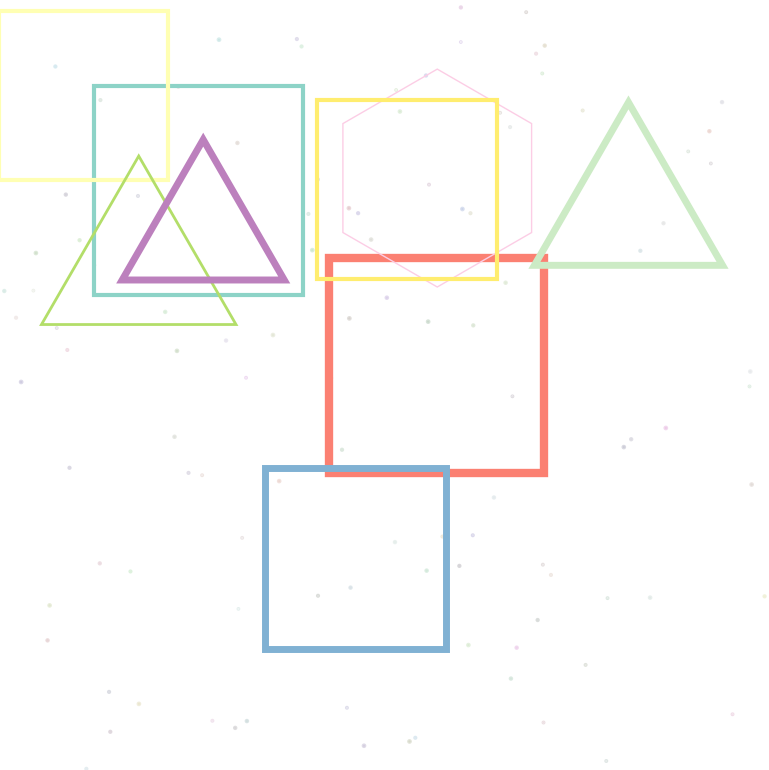[{"shape": "square", "thickness": 1.5, "radius": 0.68, "center": [0.257, 0.753]}, {"shape": "square", "thickness": 1.5, "radius": 0.55, "center": [0.109, 0.876]}, {"shape": "square", "thickness": 3, "radius": 0.7, "center": [0.567, 0.525]}, {"shape": "square", "thickness": 2.5, "radius": 0.59, "center": [0.462, 0.275]}, {"shape": "triangle", "thickness": 1, "radius": 0.73, "center": [0.18, 0.651]}, {"shape": "hexagon", "thickness": 0.5, "radius": 0.71, "center": [0.568, 0.769]}, {"shape": "triangle", "thickness": 2.5, "radius": 0.61, "center": [0.264, 0.697]}, {"shape": "triangle", "thickness": 2.5, "radius": 0.71, "center": [0.816, 0.726]}, {"shape": "square", "thickness": 1.5, "radius": 0.58, "center": [0.529, 0.754]}]